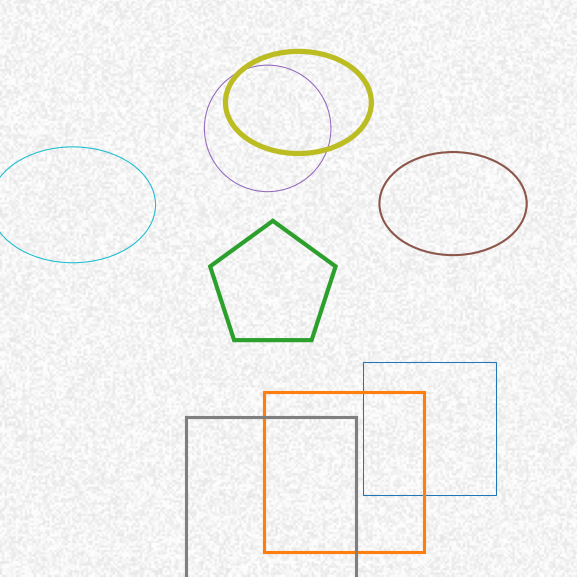[{"shape": "square", "thickness": 0.5, "radius": 0.58, "center": [0.743, 0.257]}, {"shape": "square", "thickness": 1.5, "radius": 0.69, "center": [0.595, 0.182]}, {"shape": "pentagon", "thickness": 2, "radius": 0.57, "center": [0.472, 0.503]}, {"shape": "circle", "thickness": 0.5, "radius": 0.55, "center": [0.463, 0.777]}, {"shape": "oval", "thickness": 1, "radius": 0.64, "center": [0.785, 0.647]}, {"shape": "square", "thickness": 1.5, "radius": 0.73, "center": [0.469, 0.13]}, {"shape": "oval", "thickness": 2.5, "radius": 0.63, "center": [0.517, 0.822]}, {"shape": "oval", "thickness": 0.5, "radius": 0.72, "center": [0.126, 0.644]}]